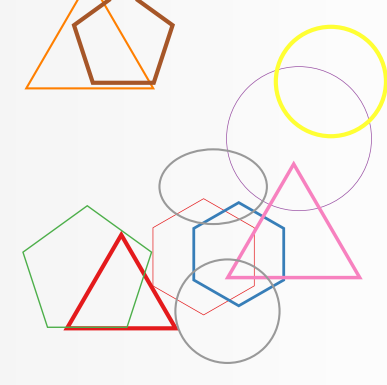[{"shape": "hexagon", "thickness": 0.5, "radius": 0.75, "center": [0.525, 0.333]}, {"shape": "triangle", "thickness": 3, "radius": 0.81, "center": [0.313, 0.228]}, {"shape": "hexagon", "thickness": 2, "radius": 0.67, "center": [0.616, 0.34]}, {"shape": "pentagon", "thickness": 1, "radius": 0.87, "center": [0.225, 0.291]}, {"shape": "circle", "thickness": 0.5, "radius": 0.94, "center": [0.772, 0.64]}, {"shape": "triangle", "thickness": 1.5, "radius": 0.95, "center": [0.232, 0.865]}, {"shape": "circle", "thickness": 3, "radius": 0.71, "center": [0.854, 0.788]}, {"shape": "pentagon", "thickness": 3, "radius": 0.67, "center": [0.318, 0.893]}, {"shape": "triangle", "thickness": 2.5, "radius": 0.98, "center": [0.758, 0.377]}, {"shape": "oval", "thickness": 1.5, "radius": 0.69, "center": [0.55, 0.515]}, {"shape": "circle", "thickness": 1.5, "radius": 0.67, "center": [0.587, 0.192]}]